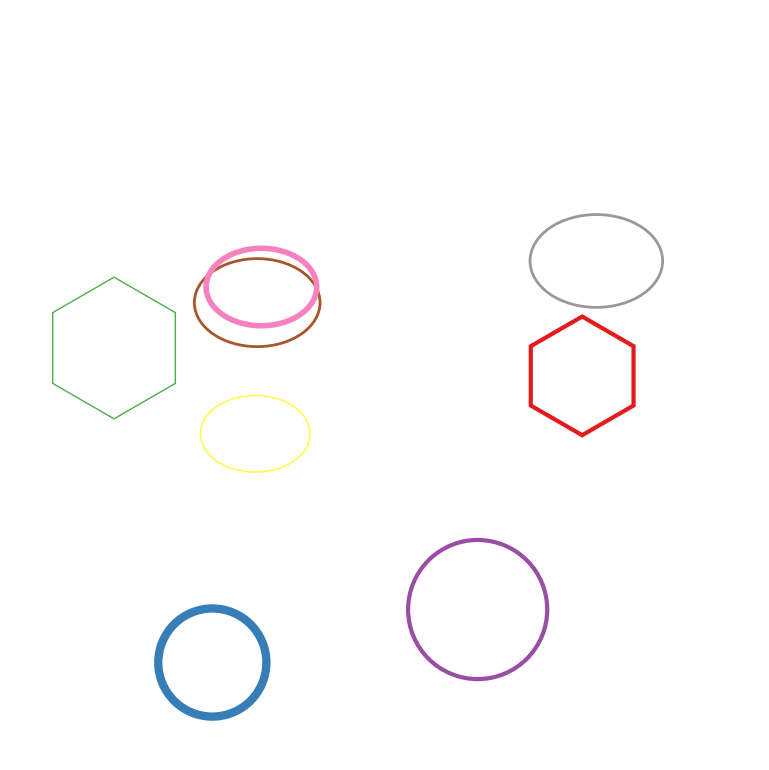[{"shape": "hexagon", "thickness": 1.5, "radius": 0.39, "center": [0.756, 0.512]}, {"shape": "circle", "thickness": 3, "radius": 0.35, "center": [0.276, 0.14]}, {"shape": "hexagon", "thickness": 0.5, "radius": 0.46, "center": [0.148, 0.548]}, {"shape": "circle", "thickness": 1.5, "radius": 0.45, "center": [0.62, 0.208]}, {"shape": "oval", "thickness": 0.5, "radius": 0.36, "center": [0.331, 0.437]}, {"shape": "oval", "thickness": 1, "radius": 0.41, "center": [0.334, 0.607]}, {"shape": "oval", "thickness": 2, "radius": 0.36, "center": [0.339, 0.627]}, {"shape": "oval", "thickness": 1, "radius": 0.43, "center": [0.774, 0.661]}]